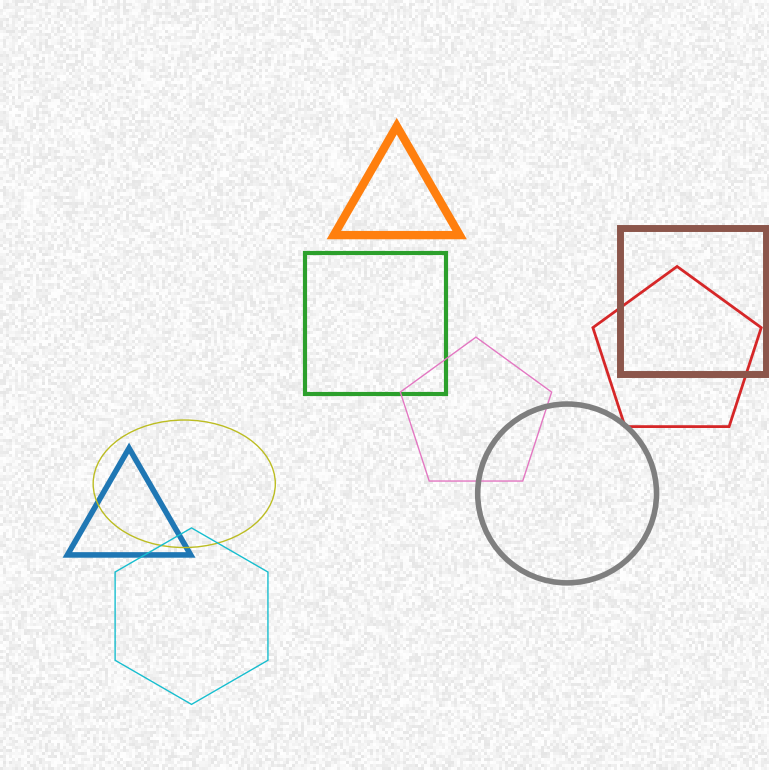[{"shape": "triangle", "thickness": 2, "radius": 0.46, "center": [0.168, 0.326]}, {"shape": "triangle", "thickness": 3, "radius": 0.47, "center": [0.515, 0.742]}, {"shape": "square", "thickness": 1.5, "radius": 0.46, "center": [0.488, 0.58]}, {"shape": "pentagon", "thickness": 1, "radius": 0.57, "center": [0.879, 0.539]}, {"shape": "square", "thickness": 2.5, "radius": 0.47, "center": [0.9, 0.609]}, {"shape": "pentagon", "thickness": 0.5, "radius": 0.52, "center": [0.618, 0.459]}, {"shape": "circle", "thickness": 2, "radius": 0.58, "center": [0.737, 0.359]}, {"shape": "oval", "thickness": 0.5, "radius": 0.59, "center": [0.239, 0.372]}, {"shape": "hexagon", "thickness": 0.5, "radius": 0.57, "center": [0.249, 0.2]}]